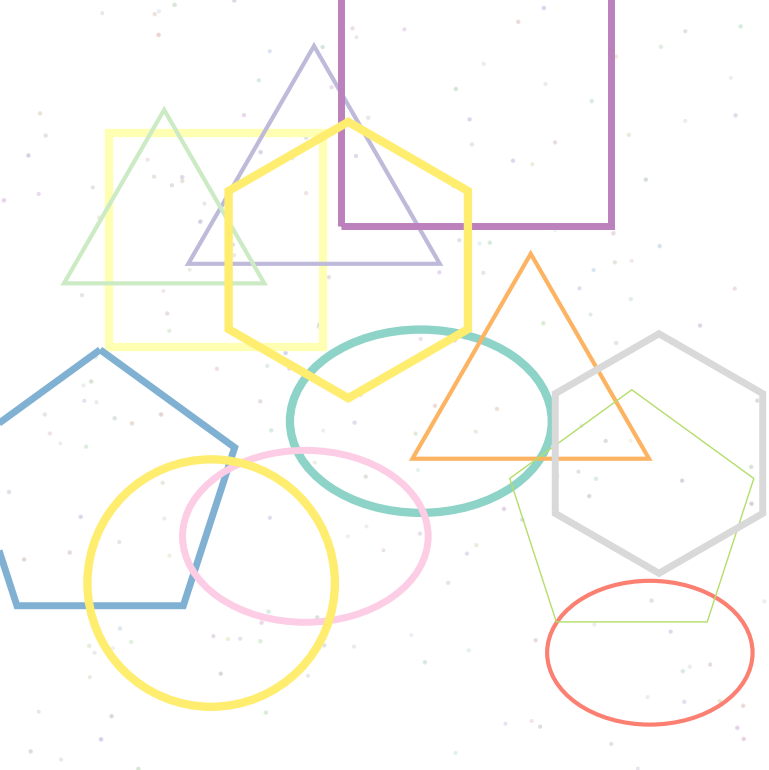[{"shape": "oval", "thickness": 3, "radius": 0.85, "center": [0.547, 0.453]}, {"shape": "square", "thickness": 3, "radius": 0.69, "center": [0.28, 0.688]}, {"shape": "triangle", "thickness": 1.5, "radius": 0.94, "center": [0.408, 0.752]}, {"shape": "oval", "thickness": 1.5, "radius": 0.67, "center": [0.844, 0.152]}, {"shape": "pentagon", "thickness": 2.5, "radius": 0.92, "center": [0.13, 0.362]}, {"shape": "triangle", "thickness": 1.5, "radius": 0.89, "center": [0.689, 0.493]}, {"shape": "pentagon", "thickness": 0.5, "radius": 0.83, "center": [0.82, 0.327]}, {"shape": "oval", "thickness": 2.5, "radius": 0.8, "center": [0.397, 0.303]}, {"shape": "hexagon", "thickness": 2.5, "radius": 0.78, "center": [0.856, 0.411]}, {"shape": "square", "thickness": 2.5, "radius": 0.88, "center": [0.618, 0.881]}, {"shape": "triangle", "thickness": 1.5, "radius": 0.75, "center": [0.213, 0.707]}, {"shape": "hexagon", "thickness": 3, "radius": 0.9, "center": [0.452, 0.662]}, {"shape": "circle", "thickness": 3, "radius": 0.8, "center": [0.274, 0.243]}]